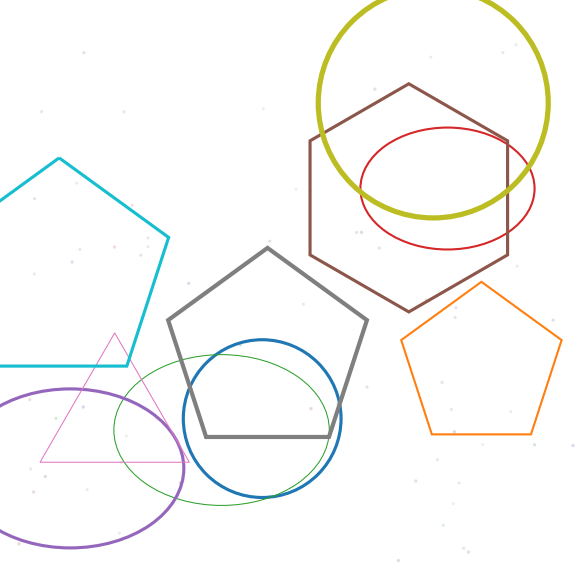[{"shape": "circle", "thickness": 1.5, "radius": 0.68, "center": [0.454, 0.274]}, {"shape": "pentagon", "thickness": 1, "radius": 0.73, "center": [0.834, 0.365]}, {"shape": "oval", "thickness": 0.5, "radius": 0.93, "center": [0.384, 0.254]}, {"shape": "oval", "thickness": 1, "radius": 0.75, "center": [0.775, 0.673]}, {"shape": "oval", "thickness": 1.5, "radius": 0.98, "center": [0.122, 0.188]}, {"shape": "hexagon", "thickness": 1.5, "radius": 0.99, "center": [0.708, 0.657]}, {"shape": "triangle", "thickness": 0.5, "radius": 0.75, "center": [0.199, 0.273]}, {"shape": "pentagon", "thickness": 2, "radius": 0.9, "center": [0.463, 0.389]}, {"shape": "circle", "thickness": 2.5, "radius": 1.0, "center": [0.75, 0.821]}, {"shape": "pentagon", "thickness": 1.5, "radius": 1.0, "center": [0.102, 0.526]}]